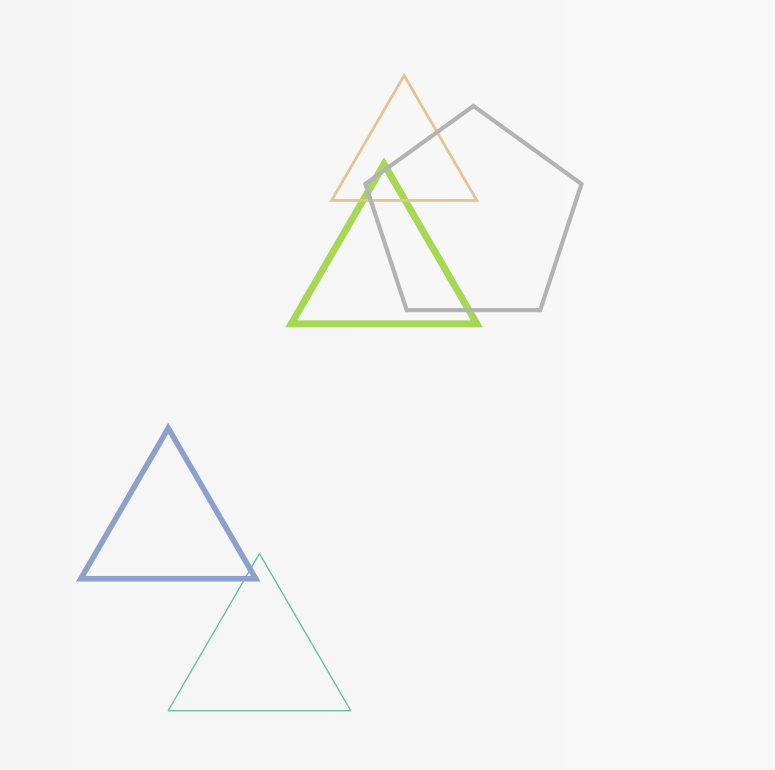[{"shape": "triangle", "thickness": 0.5, "radius": 0.68, "center": [0.335, 0.145]}, {"shape": "triangle", "thickness": 2, "radius": 0.65, "center": [0.217, 0.314]}, {"shape": "triangle", "thickness": 2.5, "radius": 0.69, "center": [0.496, 0.649]}, {"shape": "triangle", "thickness": 1, "radius": 0.54, "center": [0.522, 0.794]}, {"shape": "pentagon", "thickness": 1.5, "radius": 0.73, "center": [0.611, 0.716]}]